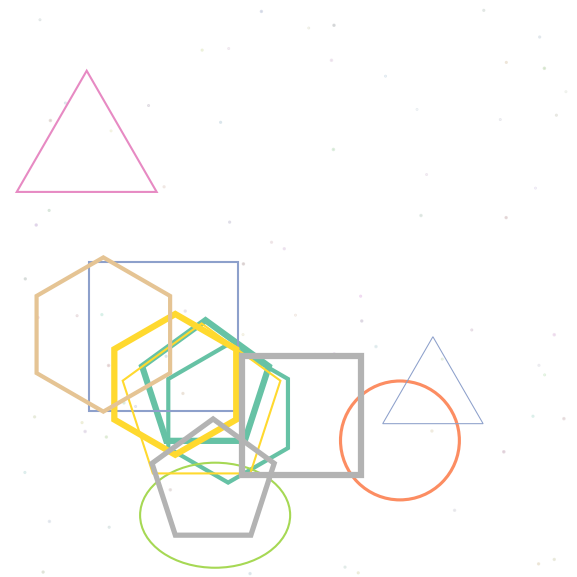[{"shape": "hexagon", "thickness": 2, "radius": 0.6, "center": [0.395, 0.283]}, {"shape": "pentagon", "thickness": 3, "radius": 0.58, "center": [0.356, 0.329]}, {"shape": "circle", "thickness": 1.5, "radius": 0.51, "center": [0.693, 0.236]}, {"shape": "square", "thickness": 1, "radius": 0.64, "center": [0.283, 0.417]}, {"shape": "triangle", "thickness": 0.5, "radius": 0.5, "center": [0.75, 0.316]}, {"shape": "triangle", "thickness": 1, "radius": 0.7, "center": [0.15, 0.737]}, {"shape": "oval", "thickness": 1, "radius": 0.65, "center": [0.373, 0.107]}, {"shape": "pentagon", "thickness": 1, "radius": 0.72, "center": [0.349, 0.296]}, {"shape": "hexagon", "thickness": 3, "radius": 0.61, "center": [0.304, 0.334]}, {"shape": "hexagon", "thickness": 2, "radius": 0.67, "center": [0.179, 0.42]}, {"shape": "square", "thickness": 3, "radius": 0.51, "center": [0.522, 0.279]}, {"shape": "pentagon", "thickness": 2.5, "radius": 0.56, "center": [0.369, 0.162]}]